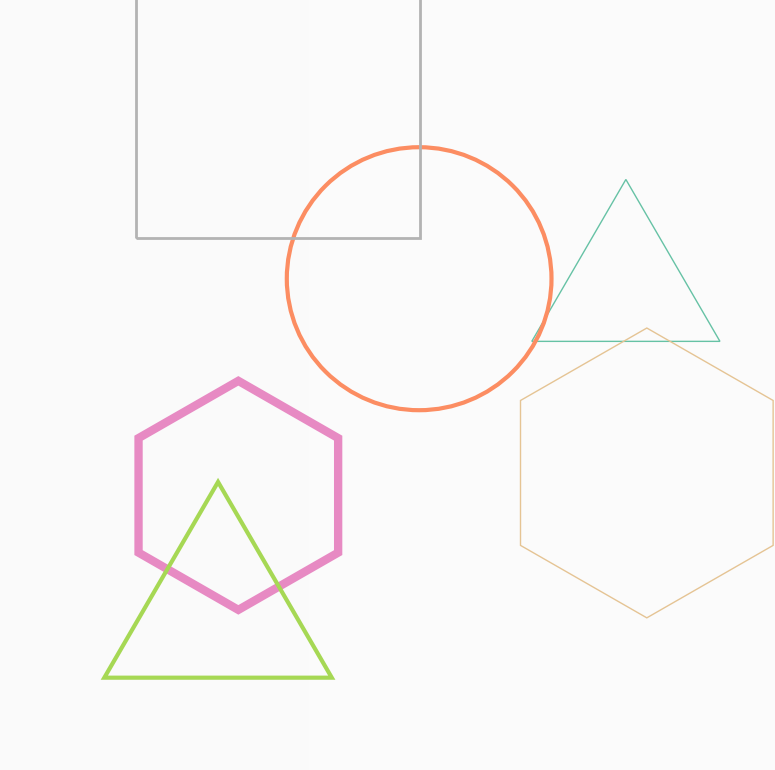[{"shape": "triangle", "thickness": 0.5, "radius": 0.7, "center": [0.808, 0.627]}, {"shape": "circle", "thickness": 1.5, "radius": 0.85, "center": [0.541, 0.638]}, {"shape": "hexagon", "thickness": 3, "radius": 0.74, "center": [0.308, 0.357]}, {"shape": "triangle", "thickness": 1.5, "radius": 0.85, "center": [0.281, 0.205]}, {"shape": "hexagon", "thickness": 0.5, "radius": 0.94, "center": [0.835, 0.386]}, {"shape": "square", "thickness": 1, "radius": 0.92, "center": [0.358, 0.874]}]